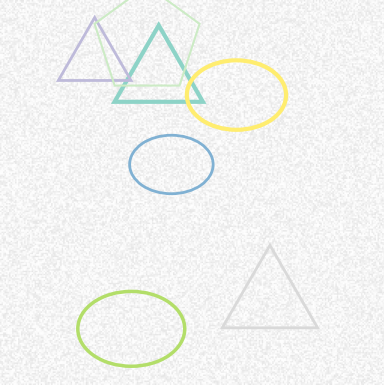[{"shape": "triangle", "thickness": 3, "radius": 0.66, "center": [0.412, 0.802]}, {"shape": "triangle", "thickness": 2, "radius": 0.55, "center": [0.246, 0.845]}, {"shape": "oval", "thickness": 2, "radius": 0.54, "center": [0.445, 0.573]}, {"shape": "oval", "thickness": 2.5, "radius": 0.69, "center": [0.341, 0.146]}, {"shape": "triangle", "thickness": 2, "radius": 0.71, "center": [0.701, 0.22]}, {"shape": "pentagon", "thickness": 1.5, "radius": 0.72, "center": [0.382, 0.894]}, {"shape": "oval", "thickness": 3, "radius": 0.64, "center": [0.614, 0.753]}]